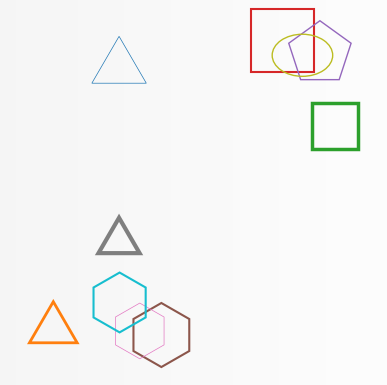[{"shape": "triangle", "thickness": 0.5, "radius": 0.41, "center": [0.307, 0.824]}, {"shape": "triangle", "thickness": 2, "radius": 0.36, "center": [0.138, 0.145]}, {"shape": "square", "thickness": 2.5, "radius": 0.3, "center": [0.865, 0.672]}, {"shape": "square", "thickness": 1.5, "radius": 0.41, "center": [0.73, 0.894]}, {"shape": "pentagon", "thickness": 1, "radius": 0.42, "center": [0.826, 0.862]}, {"shape": "hexagon", "thickness": 1.5, "radius": 0.42, "center": [0.416, 0.13]}, {"shape": "hexagon", "thickness": 0.5, "radius": 0.36, "center": [0.361, 0.14]}, {"shape": "triangle", "thickness": 3, "radius": 0.31, "center": [0.307, 0.373]}, {"shape": "oval", "thickness": 1, "radius": 0.39, "center": [0.78, 0.856]}, {"shape": "hexagon", "thickness": 1.5, "radius": 0.39, "center": [0.309, 0.214]}]